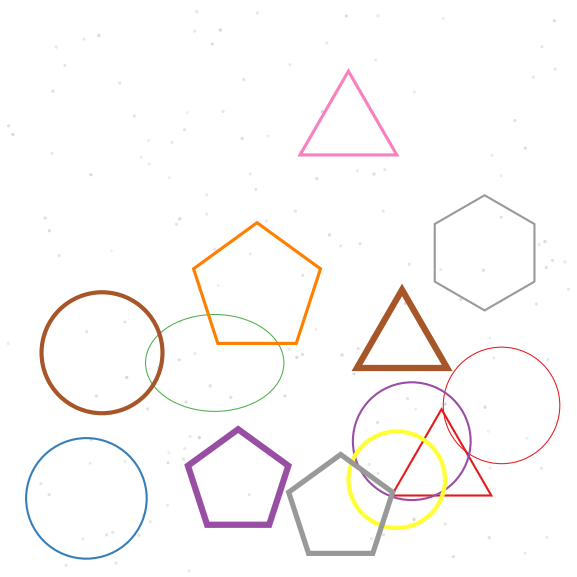[{"shape": "circle", "thickness": 0.5, "radius": 0.5, "center": [0.868, 0.297]}, {"shape": "triangle", "thickness": 1, "radius": 0.5, "center": [0.765, 0.191]}, {"shape": "circle", "thickness": 1, "radius": 0.52, "center": [0.15, 0.136]}, {"shape": "oval", "thickness": 0.5, "radius": 0.6, "center": [0.372, 0.371]}, {"shape": "pentagon", "thickness": 3, "radius": 0.46, "center": [0.412, 0.164]}, {"shape": "circle", "thickness": 1, "radius": 0.51, "center": [0.713, 0.235]}, {"shape": "pentagon", "thickness": 1.5, "radius": 0.58, "center": [0.445, 0.498]}, {"shape": "circle", "thickness": 2, "radius": 0.42, "center": [0.687, 0.168]}, {"shape": "triangle", "thickness": 3, "radius": 0.45, "center": [0.696, 0.407]}, {"shape": "circle", "thickness": 2, "radius": 0.52, "center": [0.177, 0.388]}, {"shape": "triangle", "thickness": 1.5, "radius": 0.48, "center": [0.603, 0.779]}, {"shape": "hexagon", "thickness": 1, "radius": 0.5, "center": [0.839, 0.561]}, {"shape": "pentagon", "thickness": 2.5, "radius": 0.47, "center": [0.59, 0.117]}]